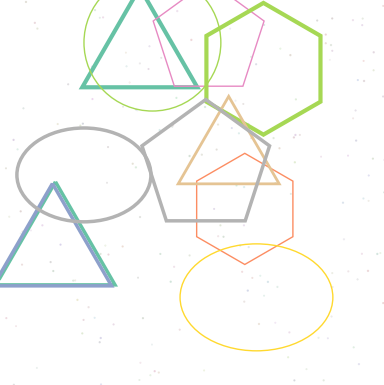[{"shape": "triangle", "thickness": 2.5, "radius": 0.89, "center": [0.144, 0.349]}, {"shape": "triangle", "thickness": 3, "radius": 0.86, "center": [0.363, 0.86]}, {"shape": "hexagon", "thickness": 1, "radius": 0.72, "center": [0.636, 0.457]}, {"shape": "triangle", "thickness": 2.5, "radius": 0.89, "center": [0.136, 0.346]}, {"shape": "pentagon", "thickness": 1, "radius": 0.76, "center": [0.542, 0.899]}, {"shape": "circle", "thickness": 1, "radius": 0.89, "center": [0.396, 0.889]}, {"shape": "hexagon", "thickness": 3, "radius": 0.86, "center": [0.684, 0.821]}, {"shape": "oval", "thickness": 1, "radius": 0.99, "center": [0.666, 0.228]}, {"shape": "triangle", "thickness": 2, "radius": 0.76, "center": [0.594, 0.598]}, {"shape": "pentagon", "thickness": 2.5, "radius": 0.87, "center": [0.534, 0.567]}, {"shape": "oval", "thickness": 2.5, "radius": 0.87, "center": [0.218, 0.546]}]